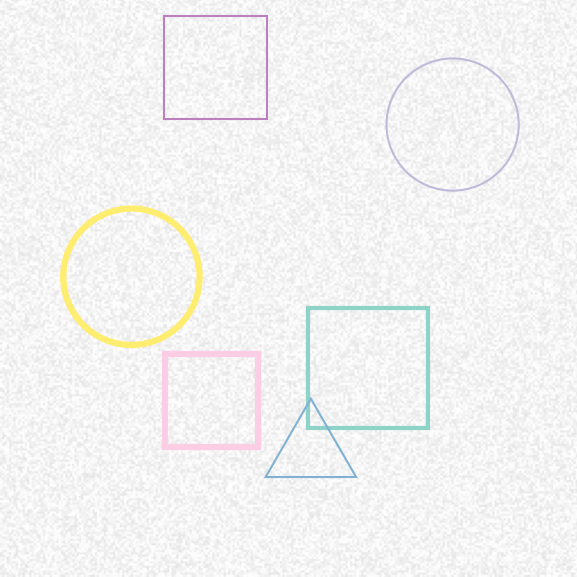[{"shape": "square", "thickness": 2, "radius": 0.52, "center": [0.637, 0.362]}, {"shape": "circle", "thickness": 1, "radius": 0.57, "center": [0.784, 0.783]}, {"shape": "triangle", "thickness": 1, "radius": 0.45, "center": [0.538, 0.218]}, {"shape": "square", "thickness": 3, "radius": 0.4, "center": [0.367, 0.306]}, {"shape": "square", "thickness": 1, "radius": 0.44, "center": [0.374, 0.883]}, {"shape": "circle", "thickness": 3, "radius": 0.59, "center": [0.228, 0.52]}]